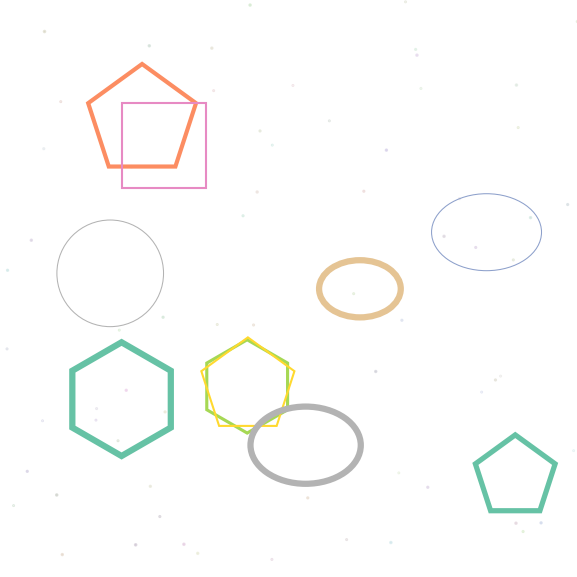[{"shape": "hexagon", "thickness": 3, "radius": 0.49, "center": [0.211, 0.308]}, {"shape": "pentagon", "thickness": 2.5, "radius": 0.36, "center": [0.892, 0.173]}, {"shape": "pentagon", "thickness": 2, "radius": 0.49, "center": [0.246, 0.79]}, {"shape": "oval", "thickness": 0.5, "radius": 0.48, "center": [0.842, 0.597]}, {"shape": "square", "thickness": 1, "radius": 0.37, "center": [0.284, 0.747]}, {"shape": "hexagon", "thickness": 1.5, "radius": 0.4, "center": [0.428, 0.33]}, {"shape": "pentagon", "thickness": 1, "radius": 0.42, "center": [0.429, 0.33]}, {"shape": "oval", "thickness": 3, "radius": 0.35, "center": [0.623, 0.499]}, {"shape": "oval", "thickness": 3, "radius": 0.48, "center": [0.529, 0.228]}, {"shape": "circle", "thickness": 0.5, "radius": 0.46, "center": [0.191, 0.526]}]